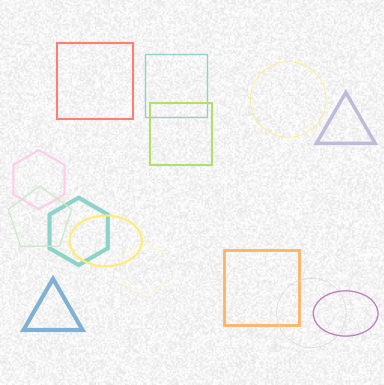[{"shape": "hexagon", "thickness": 3, "radius": 0.44, "center": [0.204, 0.399]}, {"shape": "square", "thickness": 1, "radius": 0.41, "center": [0.457, 0.779]}, {"shape": "hexagon", "thickness": 0.5, "radius": 0.34, "center": [0.375, 0.302]}, {"shape": "triangle", "thickness": 2.5, "radius": 0.44, "center": [0.898, 0.672]}, {"shape": "square", "thickness": 1.5, "radius": 0.49, "center": [0.247, 0.79]}, {"shape": "triangle", "thickness": 3, "radius": 0.44, "center": [0.138, 0.187]}, {"shape": "square", "thickness": 2, "radius": 0.49, "center": [0.678, 0.254]}, {"shape": "square", "thickness": 1.5, "radius": 0.4, "center": [0.47, 0.653]}, {"shape": "hexagon", "thickness": 1.5, "radius": 0.38, "center": [0.101, 0.534]}, {"shape": "circle", "thickness": 0.5, "radius": 0.45, "center": [0.809, 0.187]}, {"shape": "oval", "thickness": 1, "radius": 0.42, "center": [0.898, 0.186]}, {"shape": "pentagon", "thickness": 1, "radius": 0.43, "center": [0.104, 0.43]}, {"shape": "oval", "thickness": 1.5, "radius": 0.47, "center": [0.275, 0.374]}, {"shape": "circle", "thickness": 0.5, "radius": 0.49, "center": [0.749, 0.742]}]